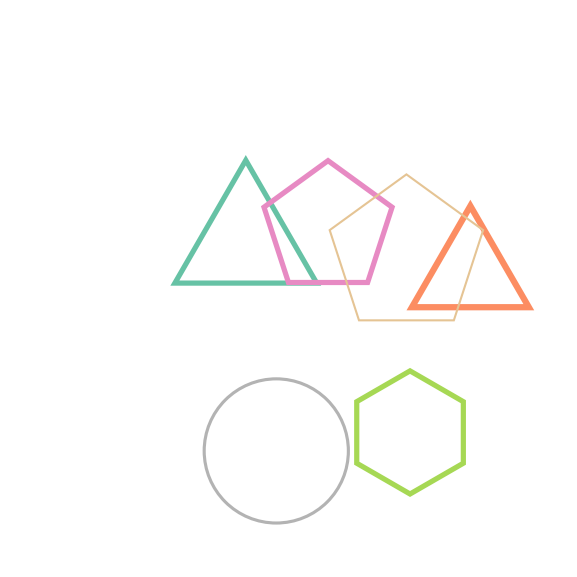[{"shape": "triangle", "thickness": 2.5, "radius": 0.71, "center": [0.426, 0.58]}, {"shape": "triangle", "thickness": 3, "radius": 0.58, "center": [0.814, 0.526]}, {"shape": "pentagon", "thickness": 2.5, "radius": 0.58, "center": [0.568, 0.604]}, {"shape": "hexagon", "thickness": 2.5, "radius": 0.53, "center": [0.71, 0.25]}, {"shape": "pentagon", "thickness": 1, "radius": 0.7, "center": [0.704, 0.557]}, {"shape": "circle", "thickness": 1.5, "radius": 0.62, "center": [0.478, 0.218]}]